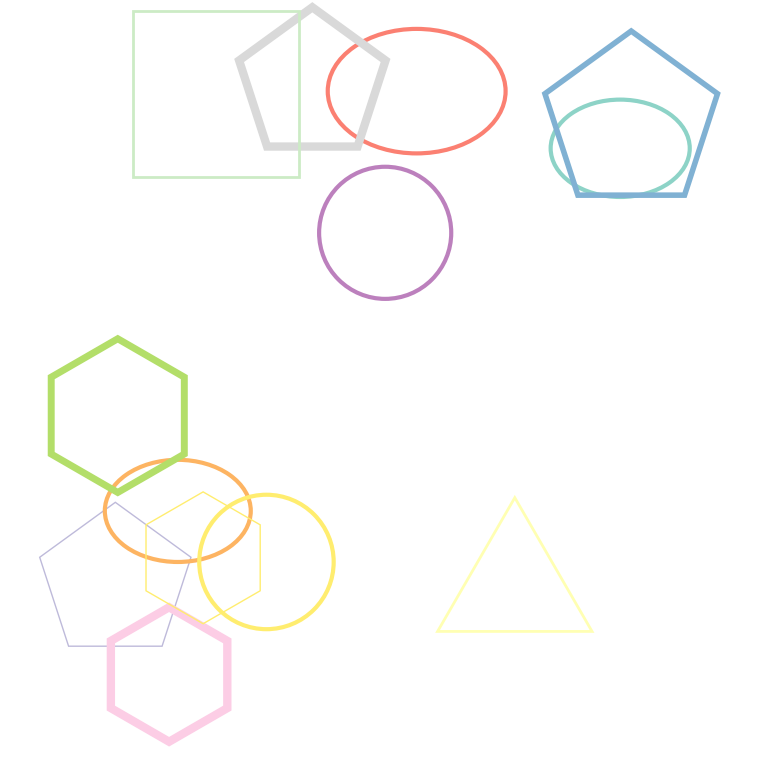[{"shape": "oval", "thickness": 1.5, "radius": 0.45, "center": [0.805, 0.807]}, {"shape": "triangle", "thickness": 1, "radius": 0.58, "center": [0.669, 0.238]}, {"shape": "pentagon", "thickness": 0.5, "radius": 0.52, "center": [0.15, 0.244]}, {"shape": "oval", "thickness": 1.5, "radius": 0.58, "center": [0.541, 0.882]}, {"shape": "pentagon", "thickness": 2, "radius": 0.59, "center": [0.82, 0.842]}, {"shape": "oval", "thickness": 1.5, "radius": 0.47, "center": [0.231, 0.336]}, {"shape": "hexagon", "thickness": 2.5, "radius": 0.5, "center": [0.153, 0.46]}, {"shape": "hexagon", "thickness": 3, "radius": 0.44, "center": [0.22, 0.124]}, {"shape": "pentagon", "thickness": 3, "radius": 0.5, "center": [0.406, 0.891]}, {"shape": "circle", "thickness": 1.5, "radius": 0.43, "center": [0.5, 0.698]}, {"shape": "square", "thickness": 1, "radius": 0.54, "center": [0.281, 0.878]}, {"shape": "hexagon", "thickness": 0.5, "radius": 0.43, "center": [0.264, 0.276]}, {"shape": "circle", "thickness": 1.5, "radius": 0.44, "center": [0.346, 0.27]}]